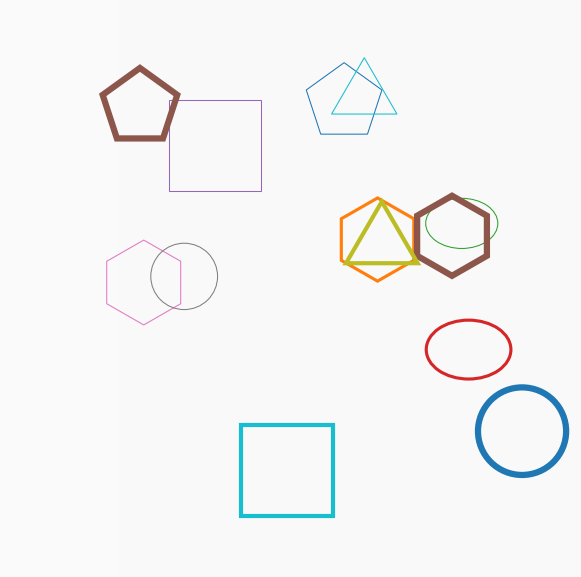[{"shape": "pentagon", "thickness": 0.5, "radius": 0.34, "center": [0.592, 0.822]}, {"shape": "circle", "thickness": 3, "radius": 0.38, "center": [0.898, 0.253]}, {"shape": "hexagon", "thickness": 1.5, "radius": 0.36, "center": [0.65, 0.584]}, {"shape": "oval", "thickness": 0.5, "radius": 0.31, "center": [0.794, 0.612]}, {"shape": "oval", "thickness": 1.5, "radius": 0.36, "center": [0.806, 0.394]}, {"shape": "square", "thickness": 0.5, "radius": 0.39, "center": [0.37, 0.747]}, {"shape": "pentagon", "thickness": 3, "radius": 0.34, "center": [0.241, 0.814]}, {"shape": "hexagon", "thickness": 3, "radius": 0.35, "center": [0.778, 0.591]}, {"shape": "hexagon", "thickness": 0.5, "radius": 0.37, "center": [0.247, 0.51]}, {"shape": "circle", "thickness": 0.5, "radius": 0.29, "center": [0.317, 0.521]}, {"shape": "triangle", "thickness": 2, "radius": 0.36, "center": [0.657, 0.579]}, {"shape": "triangle", "thickness": 0.5, "radius": 0.33, "center": [0.627, 0.834]}, {"shape": "square", "thickness": 2, "radius": 0.4, "center": [0.494, 0.184]}]